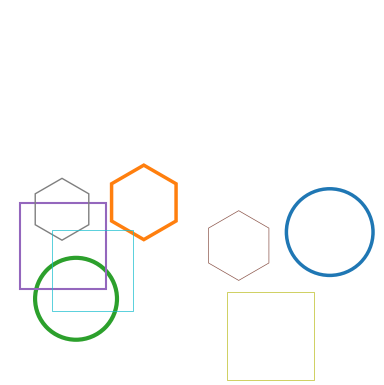[{"shape": "circle", "thickness": 2.5, "radius": 0.56, "center": [0.856, 0.397]}, {"shape": "hexagon", "thickness": 2.5, "radius": 0.48, "center": [0.374, 0.474]}, {"shape": "circle", "thickness": 3, "radius": 0.53, "center": [0.198, 0.224]}, {"shape": "square", "thickness": 1.5, "radius": 0.56, "center": [0.164, 0.362]}, {"shape": "hexagon", "thickness": 0.5, "radius": 0.45, "center": [0.62, 0.362]}, {"shape": "hexagon", "thickness": 1, "radius": 0.4, "center": [0.161, 0.456]}, {"shape": "square", "thickness": 0.5, "radius": 0.57, "center": [0.703, 0.127]}, {"shape": "square", "thickness": 0.5, "radius": 0.52, "center": [0.24, 0.297]}]